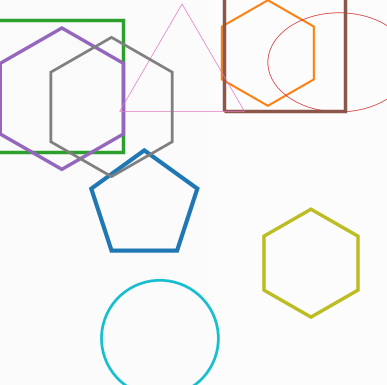[{"shape": "pentagon", "thickness": 3, "radius": 0.72, "center": [0.372, 0.466]}, {"shape": "hexagon", "thickness": 1.5, "radius": 0.69, "center": [0.691, 0.862]}, {"shape": "square", "thickness": 2.5, "radius": 0.86, "center": [0.145, 0.777]}, {"shape": "oval", "thickness": 0.5, "radius": 0.92, "center": [0.875, 0.838]}, {"shape": "hexagon", "thickness": 2.5, "radius": 0.92, "center": [0.16, 0.744]}, {"shape": "square", "thickness": 2.5, "radius": 0.79, "center": [0.734, 0.87]}, {"shape": "triangle", "thickness": 0.5, "radius": 0.93, "center": [0.47, 0.804]}, {"shape": "hexagon", "thickness": 2, "radius": 0.9, "center": [0.288, 0.722]}, {"shape": "hexagon", "thickness": 2.5, "radius": 0.7, "center": [0.802, 0.316]}, {"shape": "circle", "thickness": 2, "radius": 0.75, "center": [0.413, 0.121]}]